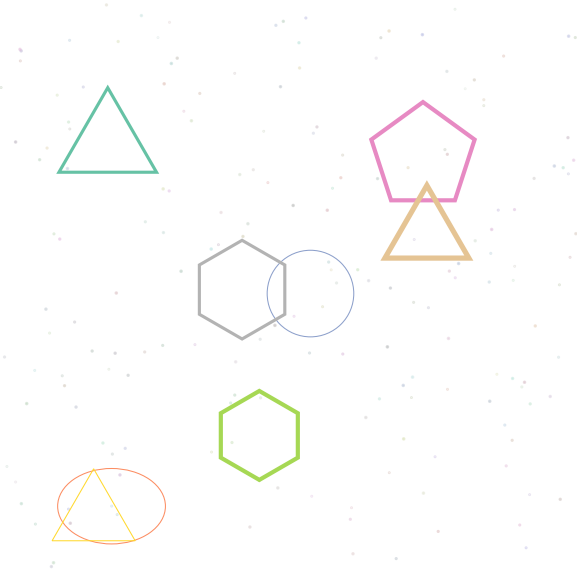[{"shape": "triangle", "thickness": 1.5, "radius": 0.49, "center": [0.187, 0.75]}, {"shape": "oval", "thickness": 0.5, "radius": 0.47, "center": [0.193, 0.123]}, {"shape": "circle", "thickness": 0.5, "radius": 0.37, "center": [0.538, 0.491]}, {"shape": "pentagon", "thickness": 2, "radius": 0.47, "center": [0.732, 0.728]}, {"shape": "hexagon", "thickness": 2, "radius": 0.38, "center": [0.449, 0.245]}, {"shape": "triangle", "thickness": 0.5, "radius": 0.42, "center": [0.162, 0.104]}, {"shape": "triangle", "thickness": 2.5, "radius": 0.42, "center": [0.739, 0.594]}, {"shape": "hexagon", "thickness": 1.5, "radius": 0.43, "center": [0.419, 0.498]}]